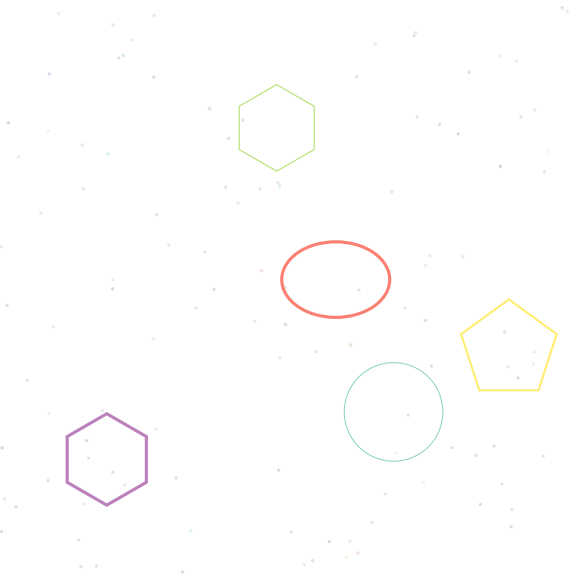[{"shape": "circle", "thickness": 0.5, "radius": 0.43, "center": [0.682, 0.286]}, {"shape": "oval", "thickness": 1.5, "radius": 0.47, "center": [0.581, 0.515]}, {"shape": "hexagon", "thickness": 0.5, "radius": 0.37, "center": [0.479, 0.778]}, {"shape": "hexagon", "thickness": 1.5, "radius": 0.4, "center": [0.185, 0.204]}, {"shape": "pentagon", "thickness": 1, "radius": 0.44, "center": [0.881, 0.394]}]